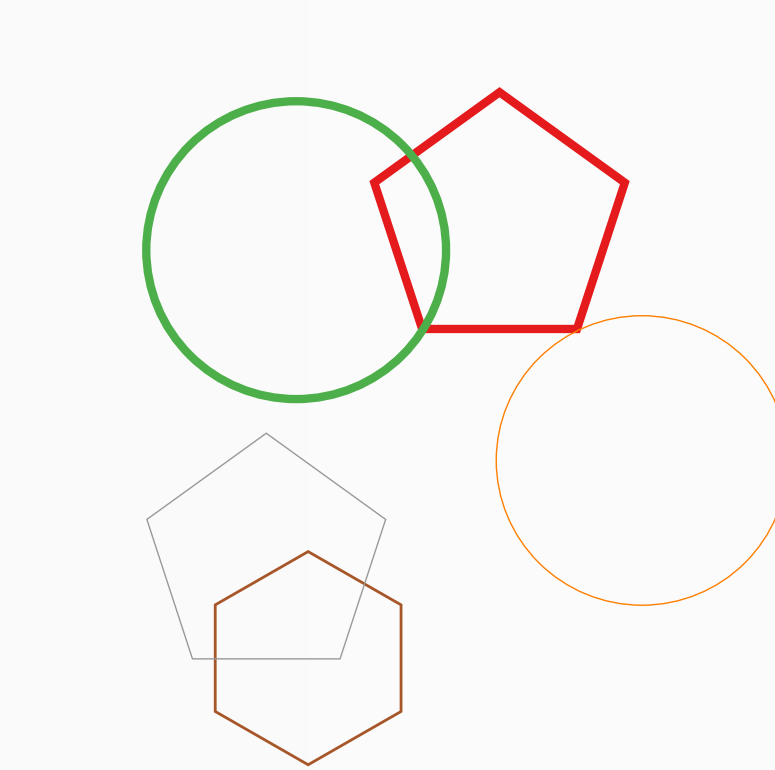[{"shape": "pentagon", "thickness": 3, "radius": 0.85, "center": [0.645, 0.71]}, {"shape": "circle", "thickness": 3, "radius": 0.97, "center": [0.382, 0.675]}, {"shape": "circle", "thickness": 0.5, "radius": 0.94, "center": [0.828, 0.402]}, {"shape": "hexagon", "thickness": 1, "radius": 0.69, "center": [0.398, 0.145]}, {"shape": "pentagon", "thickness": 0.5, "radius": 0.81, "center": [0.344, 0.275]}]